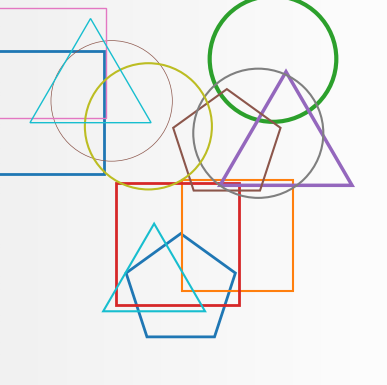[{"shape": "square", "thickness": 2, "radius": 0.8, "center": [0.108, 0.707]}, {"shape": "pentagon", "thickness": 2, "radius": 0.74, "center": [0.466, 0.245]}, {"shape": "square", "thickness": 1.5, "radius": 0.72, "center": [0.612, 0.389]}, {"shape": "circle", "thickness": 3, "radius": 0.82, "center": [0.704, 0.847]}, {"shape": "square", "thickness": 2, "radius": 0.79, "center": [0.458, 0.367]}, {"shape": "triangle", "thickness": 2.5, "radius": 0.98, "center": [0.738, 0.617]}, {"shape": "circle", "thickness": 0.5, "radius": 0.78, "center": [0.288, 0.738]}, {"shape": "pentagon", "thickness": 1.5, "radius": 0.73, "center": [0.585, 0.623]}, {"shape": "square", "thickness": 1, "radius": 0.71, "center": [0.13, 0.837]}, {"shape": "circle", "thickness": 1.5, "radius": 0.84, "center": [0.667, 0.654]}, {"shape": "circle", "thickness": 1.5, "radius": 0.82, "center": [0.383, 0.672]}, {"shape": "triangle", "thickness": 1, "radius": 0.9, "center": [0.234, 0.772]}, {"shape": "triangle", "thickness": 1.5, "radius": 0.76, "center": [0.398, 0.267]}]